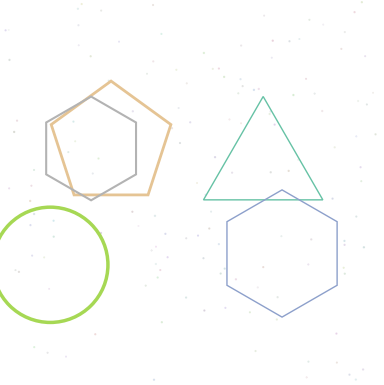[{"shape": "triangle", "thickness": 1, "radius": 0.89, "center": [0.684, 0.57]}, {"shape": "hexagon", "thickness": 1, "radius": 0.83, "center": [0.733, 0.342]}, {"shape": "circle", "thickness": 2.5, "radius": 0.75, "center": [0.131, 0.312]}, {"shape": "pentagon", "thickness": 2, "radius": 0.82, "center": [0.288, 0.626]}, {"shape": "hexagon", "thickness": 1.5, "radius": 0.67, "center": [0.237, 0.614]}]